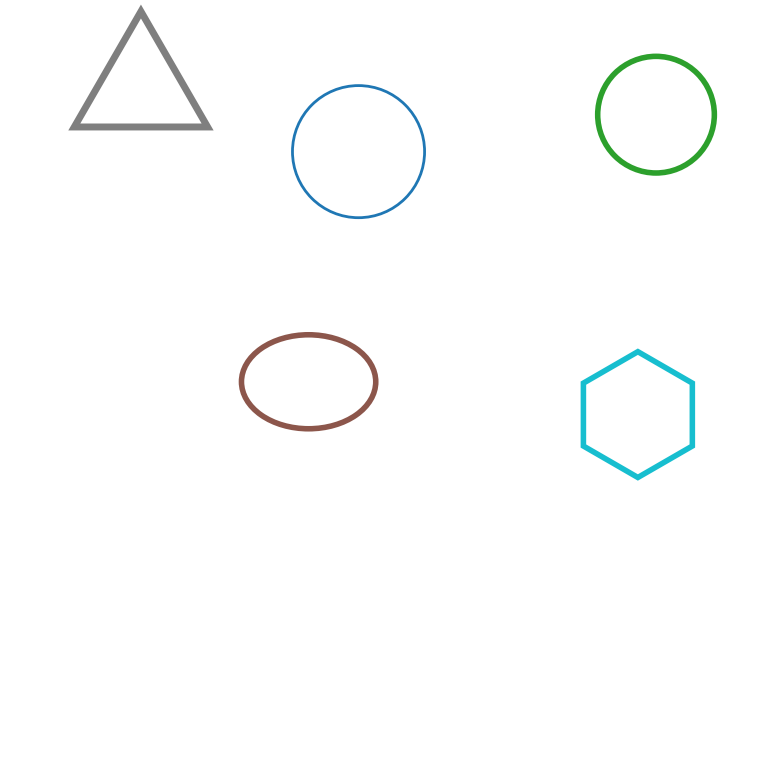[{"shape": "circle", "thickness": 1, "radius": 0.43, "center": [0.466, 0.803]}, {"shape": "circle", "thickness": 2, "radius": 0.38, "center": [0.852, 0.851]}, {"shape": "oval", "thickness": 2, "radius": 0.44, "center": [0.401, 0.504]}, {"shape": "triangle", "thickness": 2.5, "radius": 0.5, "center": [0.183, 0.885]}, {"shape": "hexagon", "thickness": 2, "radius": 0.41, "center": [0.828, 0.462]}]